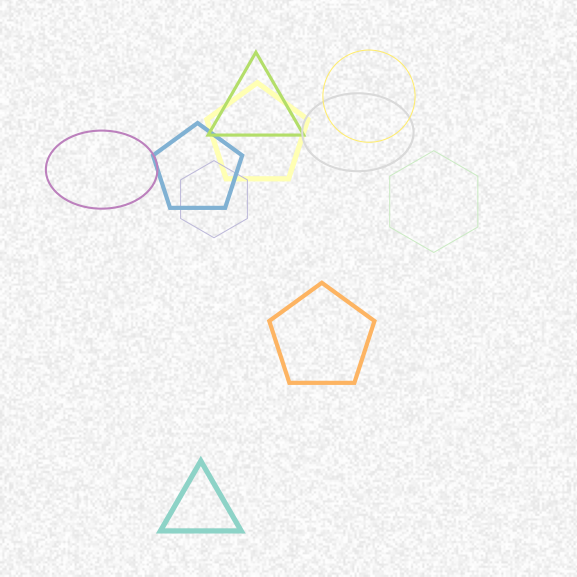[{"shape": "triangle", "thickness": 2.5, "radius": 0.4, "center": [0.348, 0.12]}, {"shape": "pentagon", "thickness": 2.5, "radius": 0.46, "center": [0.446, 0.764]}, {"shape": "hexagon", "thickness": 0.5, "radius": 0.33, "center": [0.371, 0.654]}, {"shape": "pentagon", "thickness": 2, "radius": 0.41, "center": [0.342, 0.705]}, {"shape": "pentagon", "thickness": 2, "radius": 0.48, "center": [0.557, 0.414]}, {"shape": "triangle", "thickness": 1.5, "radius": 0.48, "center": [0.443, 0.813]}, {"shape": "oval", "thickness": 1, "radius": 0.48, "center": [0.62, 0.77]}, {"shape": "oval", "thickness": 1, "radius": 0.48, "center": [0.176, 0.705]}, {"shape": "hexagon", "thickness": 0.5, "radius": 0.44, "center": [0.751, 0.65]}, {"shape": "circle", "thickness": 0.5, "radius": 0.4, "center": [0.639, 0.833]}]